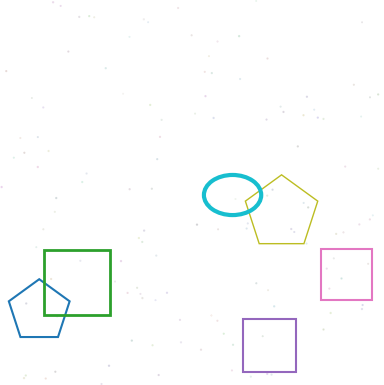[{"shape": "pentagon", "thickness": 1.5, "radius": 0.42, "center": [0.102, 0.192]}, {"shape": "square", "thickness": 2, "radius": 0.42, "center": [0.2, 0.267]}, {"shape": "square", "thickness": 1.5, "radius": 0.34, "center": [0.7, 0.103]}, {"shape": "square", "thickness": 1.5, "radius": 0.33, "center": [0.899, 0.288]}, {"shape": "pentagon", "thickness": 1, "radius": 0.49, "center": [0.731, 0.447]}, {"shape": "oval", "thickness": 3, "radius": 0.37, "center": [0.604, 0.493]}]